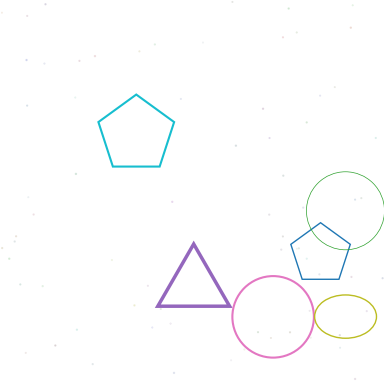[{"shape": "pentagon", "thickness": 1, "radius": 0.41, "center": [0.833, 0.34]}, {"shape": "circle", "thickness": 0.5, "radius": 0.51, "center": [0.897, 0.452]}, {"shape": "triangle", "thickness": 2.5, "radius": 0.54, "center": [0.503, 0.258]}, {"shape": "circle", "thickness": 1.5, "radius": 0.53, "center": [0.709, 0.177]}, {"shape": "oval", "thickness": 1, "radius": 0.4, "center": [0.898, 0.178]}, {"shape": "pentagon", "thickness": 1.5, "radius": 0.52, "center": [0.354, 0.651]}]